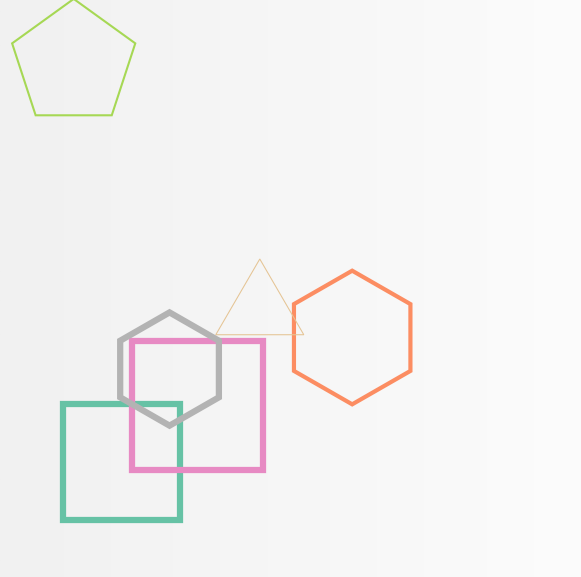[{"shape": "square", "thickness": 3, "radius": 0.5, "center": [0.21, 0.199]}, {"shape": "hexagon", "thickness": 2, "radius": 0.58, "center": [0.606, 0.415]}, {"shape": "square", "thickness": 3, "radius": 0.56, "center": [0.34, 0.297]}, {"shape": "pentagon", "thickness": 1, "radius": 0.56, "center": [0.127, 0.89]}, {"shape": "triangle", "thickness": 0.5, "radius": 0.44, "center": [0.447, 0.463]}, {"shape": "hexagon", "thickness": 3, "radius": 0.49, "center": [0.292, 0.36]}]